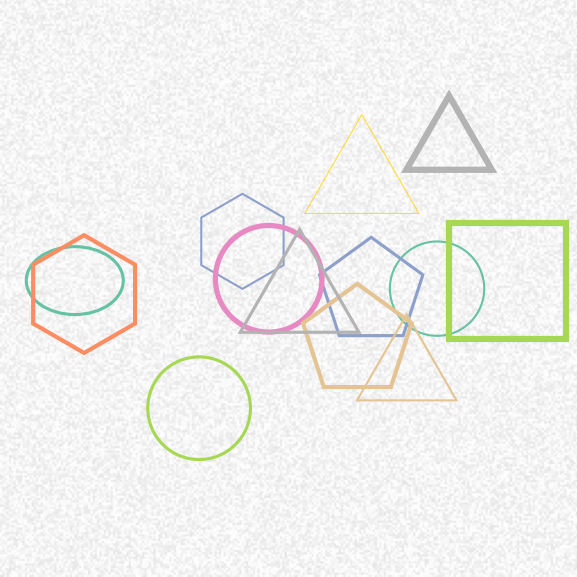[{"shape": "oval", "thickness": 1.5, "radius": 0.42, "center": [0.129, 0.513]}, {"shape": "circle", "thickness": 1, "radius": 0.41, "center": [0.757, 0.499]}, {"shape": "hexagon", "thickness": 2, "radius": 0.51, "center": [0.146, 0.49]}, {"shape": "pentagon", "thickness": 1.5, "radius": 0.47, "center": [0.643, 0.494]}, {"shape": "hexagon", "thickness": 1, "radius": 0.41, "center": [0.42, 0.581]}, {"shape": "circle", "thickness": 2.5, "radius": 0.46, "center": [0.465, 0.516]}, {"shape": "circle", "thickness": 1.5, "radius": 0.44, "center": [0.345, 0.292]}, {"shape": "square", "thickness": 3, "radius": 0.5, "center": [0.879, 0.512]}, {"shape": "triangle", "thickness": 0.5, "radius": 0.57, "center": [0.626, 0.687]}, {"shape": "pentagon", "thickness": 2, "radius": 0.49, "center": [0.619, 0.409]}, {"shape": "triangle", "thickness": 1, "radius": 0.5, "center": [0.704, 0.356]}, {"shape": "triangle", "thickness": 3, "radius": 0.43, "center": [0.778, 0.748]}, {"shape": "triangle", "thickness": 1.5, "radius": 0.59, "center": [0.519, 0.483]}]